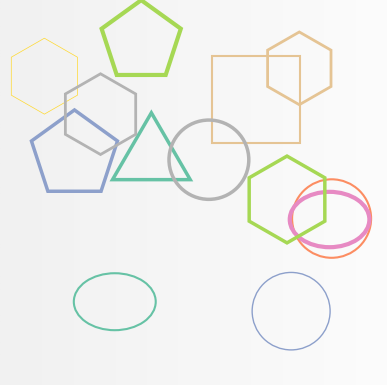[{"shape": "oval", "thickness": 1.5, "radius": 0.53, "center": [0.296, 0.216]}, {"shape": "triangle", "thickness": 2.5, "radius": 0.58, "center": [0.391, 0.591]}, {"shape": "circle", "thickness": 1.5, "radius": 0.51, "center": [0.856, 0.432]}, {"shape": "circle", "thickness": 1, "radius": 0.5, "center": [0.751, 0.192]}, {"shape": "pentagon", "thickness": 2.5, "radius": 0.58, "center": [0.192, 0.598]}, {"shape": "oval", "thickness": 3, "radius": 0.51, "center": [0.85, 0.43]}, {"shape": "pentagon", "thickness": 3, "radius": 0.54, "center": [0.364, 0.892]}, {"shape": "hexagon", "thickness": 2.5, "radius": 0.56, "center": [0.741, 0.482]}, {"shape": "hexagon", "thickness": 0.5, "radius": 0.49, "center": [0.115, 0.802]}, {"shape": "square", "thickness": 1.5, "radius": 0.57, "center": [0.661, 0.741]}, {"shape": "hexagon", "thickness": 2, "radius": 0.47, "center": [0.772, 0.822]}, {"shape": "hexagon", "thickness": 2, "radius": 0.52, "center": [0.259, 0.704]}, {"shape": "circle", "thickness": 2.5, "radius": 0.51, "center": [0.539, 0.585]}]